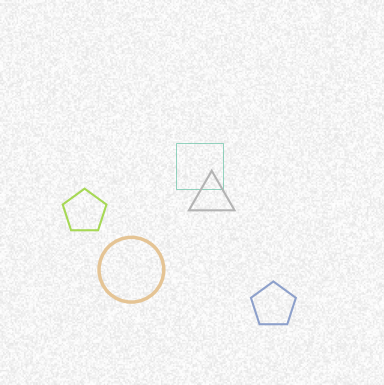[{"shape": "square", "thickness": 0.5, "radius": 0.3, "center": [0.517, 0.569]}, {"shape": "pentagon", "thickness": 1.5, "radius": 0.31, "center": [0.71, 0.207]}, {"shape": "pentagon", "thickness": 1.5, "radius": 0.3, "center": [0.22, 0.45]}, {"shape": "circle", "thickness": 2.5, "radius": 0.42, "center": [0.341, 0.299]}, {"shape": "triangle", "thickness": 1.5, "radius": 0.34, "center": [0.55, 0.488]}]